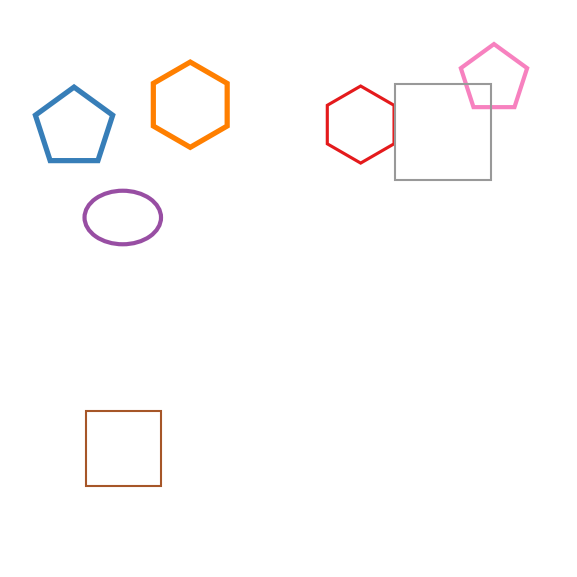[{"shape": "hexagon", "thickness": 1.5, "radius": 0.33, "center": [0.625, 0.783]}, {"shape": "pentagon", "thickness": 2.5, "radius": 0.35, "center": [0.128, 0.778]}, {"shape": "oval", "thickness": 2, "radius": 0.33, "center": [0.213, 0.623]}, {"shape": "hexagon", "thickness": 2.5, "radius": 0.37, "center": [0.329, 0.818]}, {"shape": "square", "thickness": 1, "radius": 0.33, "center": [0.214, 0.223]}, {"shape": "pentagon", "thickness": 2, "radius": 0.3, "center": [0.855, 0.862]}, {"shape": "square", "thickness": 1, "radius": 0.42, "center": [0.767, 0.771]}]